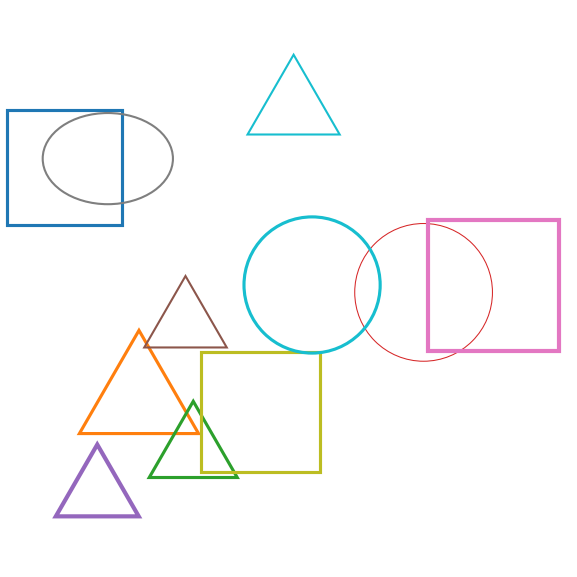[{"shape": "square", "thickness": 1.5, "radius": 0.5, "center": [0.112, 0.709]}, {"shape": "triangle", "thickness": 1.5, "radius": 0.6, "center": [0.241, 0.308]}, {"shape": "triangle", "thickness": 1.5, "radius": 0.44, "center": [0.335, 0.216]}, {"shape": "circle", "thickness": 0.5, "radius": 0.6, "center": [0.733, 0.493]}, {"shape": "triangle", "thickness": 2, "radius": 0.41, "center": [0.168, 0.146]}, {"shape": "triangle", "thickness": 1, "radius": 0.41, "center": [0.321, 0.439]}, {"shape": "square", "thickness": 2, "radius": 0.57, "center": [0.855, 0.504]}, {"shape": "oval", "thickness": 1, "radius": 0.56, "center": [0.187, 0.724]}, {"shape": "square", "thickness": 1.5, "radius": 0.52, "center": [0.451, 0.285]}, {"shape": "circle", "thickness": 1.5, "radius": 0.59, "center": [0.54, 0.506]}, {"shape": "triangle", "thickness": 1, "radius": 0.46, "center": [0.508, 0.812]}]